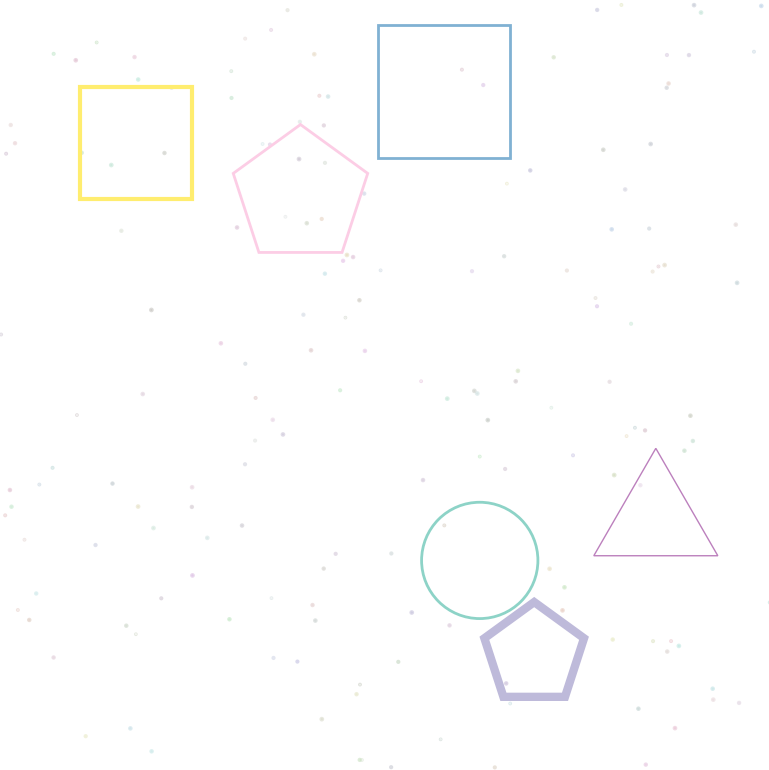[{"shape": "circle", "thickness": 1, "radius": 0.38, "center": [0.623, 0.272]}, {"shape": "pentagon", "thickness": 3, "radius": 0.34, "center": [0.694, 0.15]}, {"shape": "square", "thickness": 1, "radius": 0.43, "center": [0.577, 0.881]}, {"shape": "pentagon", "thickness": 1, "radius": 0.46, "center": [0.39, 0.746]}, {"shape": "triangle", "thickness": 0.5, "radius": 0.46, "center": [0.852, 0.325]}, {"shape": "square", "thickness": 1.5, "radius": 0.36, "center": [0.177, 0.814]}]